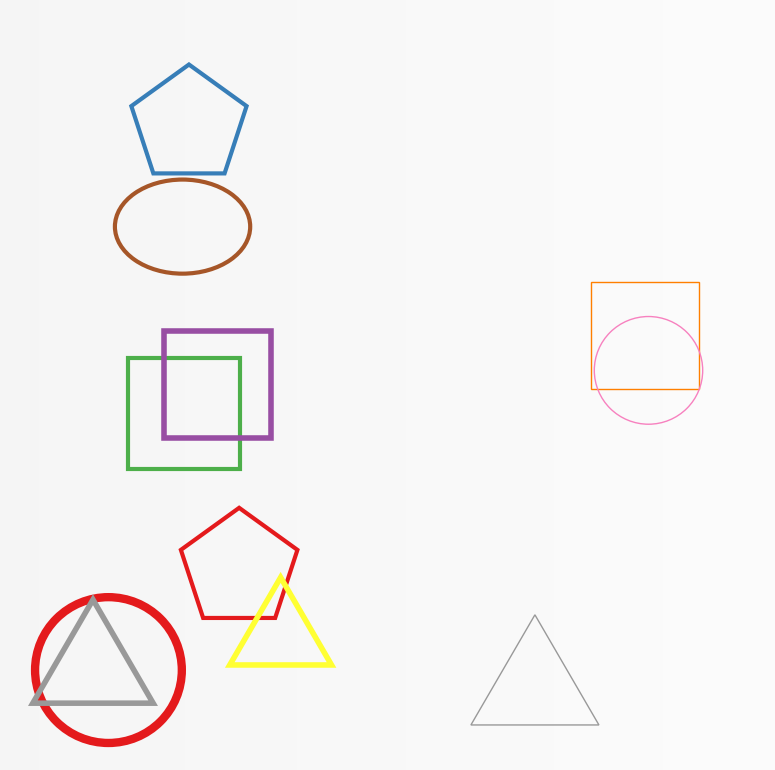[{"shape": "circle", "thickness": 3, "radius": 0.47, "center": [0.14, 0.13]}, {"shape": "pentagon", "thickness": 1.5, "radius": 0.4, "center": [0.309, 0.261]}, {"shape": "pentagon", "thickness": 1.5, "radius": 0.39, "center": [0.244, 0.838]}, {"shape": "square", "thickness": 1.5, "radius": 0.36, "center": [0.237, 0.463]}, {"shape": "square", "thickness": 2, "radius": 0.35, "center": [0.281, 0.501]}, {"shape": "square", "thickness": 0.5, "radius": 0.35, "center": [0.833, 0.565]}, {"shape": "triangle", "thickness": 2, "radius": 0.38, "center": [0.362, 0.174]}, {"shape": "oval", "thickness": 1.5, "radius": 0.44, "center": [0.236, 0.706]}, {"shape": "circle", "thickness": 0.5, "radius": 0.35, "center": [0.837, 0.519]}, {"shape": "triangle", "thickness": 0.5, "radius": 0.48, "center": [0.69, 0.106]}, {"shape": "triangle", "thickness": 2, "radius": 0.45, "center": [0.12, 0.132]}]